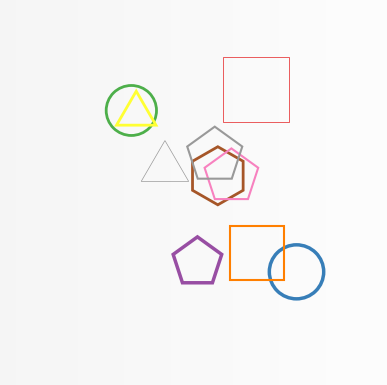[{"shape": "square", "thickness": 0.5, "radius": 0.42, "center": [0.661, 0.768]}, {"shape": "circle", "thickness": 2.5, "radius": 0.35, "center": [0.765, 0.294]}, {"shape": "circle", "thickness": 2, "radius": 0.32, "center": [0.339, 0.713]}, {"shape": "pentagon", "thickness": 2.5, "radius": 0.33, "center": [0.51, 0.319]}, {"shape": "square", "thickness": 1.5, "radius": 0.35, "center": [0.663, 0.343]}, {"shape": "triangle", "thickness": 2, "radius": 0.29, "center": [0.352, 0.704]}, {"shape": "hexagon", "thickness": 2, "radius": 0.38, "center": [0.562, 0.543]}, {"shape": "pentagon", "thickness": 1.5, "radius": 0.36, "center": [0.597, 0.542]}, {"shape": "pentagon", "thickness": 1.5, "radius": 0.37, "center": [0.554, 0.596]}, {"shape": "triangle", "thickness": 0.5, "radius": 0.35, "center": [0.426, 0.564]}]